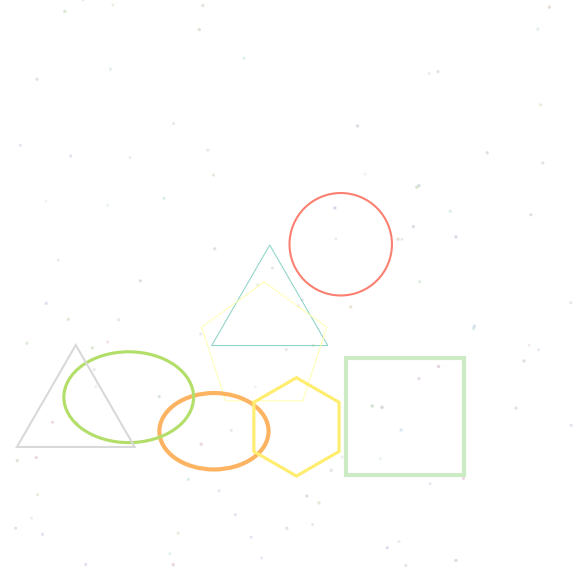[{"shape": "triangle", "thickness": 0.5, "radius": 0.58, "center": [0.467, 0.459]}, {"shape": "pentagon", "thickness": 0.5, "radius": 0.57, "center": [0.458, 0.397]}, {"shape": "circle", "thickness": 1, "radius": 0.44, "center": [0.59, 0.576]}, {"shape": "oval", "thickness": 2, "radius": 0.47, "center": [0.37, 0.252]}, {"shape": "oval", "thickness": 1.5, "radius": 0.56, "center": [0.223, 0.311]}, {"shape": "triangle", "thickness": 1, "radius": 0.59, "center": [0.131, 0.284]}, {"shape": "square", "thickness": 2, "radius": 0.51, "center": [0.702, 0.278]}, {"shape": "hexagon", "thickness": 1.5, "radius": 0.43, "center": [0.513, 0.26]}]